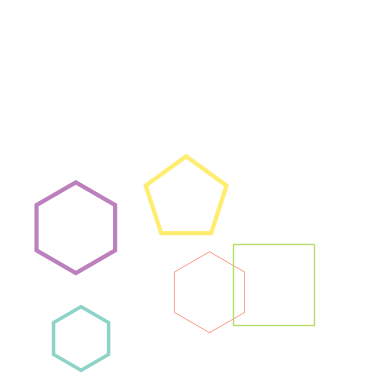[{"shape": "hexagon", "thickness": 2.5, "radius": 0.41, "center": [0.211, 0.121]}, {"shape": "hexagon", "thickness": 0.5, "radius": 0.53, "center": [0.544, 0.241]}, {"shape": "square", "thickness": 1, "radius": 0.53, "center": [0.71, 0.26]}, {"shape": "hexagon", "thickness": 3, "radius": 0.59, "center": [0.197, 0.408]}, {"shape": "pentagon", "thickness": 3, "radius": 0.55, "center": [0.483, 0.484]}]